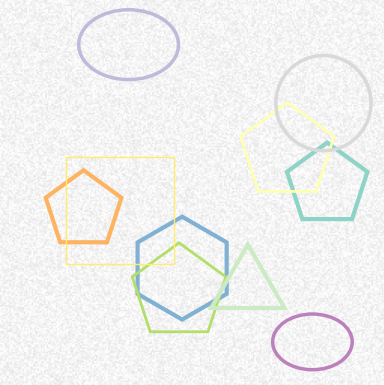[{"shape": "pentagon", "thickness": 3, "radius": 0.55, "center": [0.85, 0.52]}, {"shape": "pentagon", "thickness": 2, "radius": 0.64, "center": [0.746, 0.606]}, {"shape": "oval", "thickness": 2.5, "radius": 0.65, "center": [0.334, 0.884]}, {"shape": "hexagon", "thickness": 3, "radius": 0.67, "center": [0.473, 0.304]}, {"shape": "pentagon", "thickness": 3, "radius": 0.52, "center": [0.217, 0.454]}, {"shape": "pentagon", "thickness": 2, "radius": 0.64, "center": [0.465, 0.242]}, {"shape": "circle", "thickness": 2.5, "radius": 0.62, "center": [0.84, 0.732]}, {"shape": "oval", "thickness": 2.5, "radius": 0.52, "center": [0.812, 0.112]}, {"shape": "triangle", "thickness": 3, "radius": 0.55, "center": [0.644, 0.255]}, {"shape": "square", "thickness": 1, "radius": 0.7, "center": [0.311, 0.452]}]